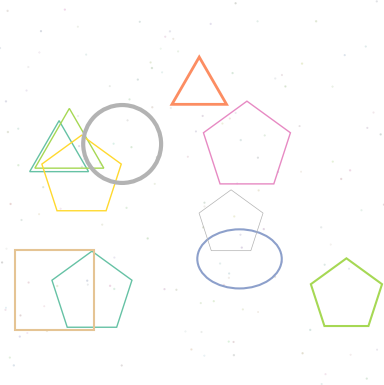[{"shape": "triangle", "thickness": 1, "radius": 0.44, "center": [0.154, 0.598]}, {"shape": "pentagon", "thickness": 1, "radius": 0.55, "center": [0.239, 0.238]}, {"shape": "triangle", "thickness": 2, "radius": 0.41, "center": [0.518, 0.77]}, {"shape": "oval", "thickness": 1.5, "radius": 0.55, "center": [0.622, 0.328]}, {"shape": "pentagon", "thickness": 1, "radius": 0.59, "center": [0.641, 0.618]}, {"shape": "triangle", "thickness": 1, "radius": 0.52, "center": [0.18, 0.615]}, {"shape": "pentagon", "thickness": 1.5, "radius": 0.49, "center": [0.9, 0.232]}, {"shape": "pentagon", "thickness": 1, "radius": 0.54, "center": [0.212, 0.54]}, {"shape": "square", "thickness": 1.5, "radius": 0.52, "center": [0.142, 0.247]}, {"shape": "circle", "thickness": 3, "radius": 0.51, "center": [0.317, 0.626]}, {"shape": "pentagon", "thickness": 0.5, "radius": 0.44, "center": [0.6, 0.42]}]